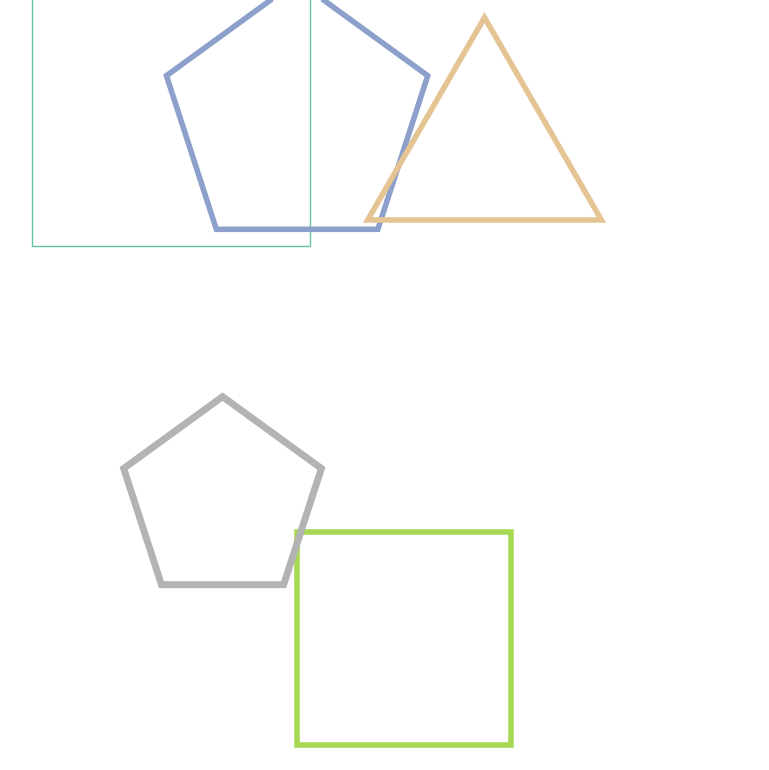[{"shape": "square", "thickness": 0.5, "radius": 0.9, "center": [0.222, 0.861]}, {"shape": "pentagon", "thickness": 2, "radius": 0.89, "center": [0.386, 0.847]}, {"shape": "square", "thickness": 2, "radius": 0.69, "center": [0.525, 0.171]}, {"shape": "triangle", "thickness": 2, "radius": 0.88, "center": [0.629, 0.802]}, {"shape": "pentagon", "thickness": 2.5, "radius": 0.67, "center": [0.289, 0.35]}]